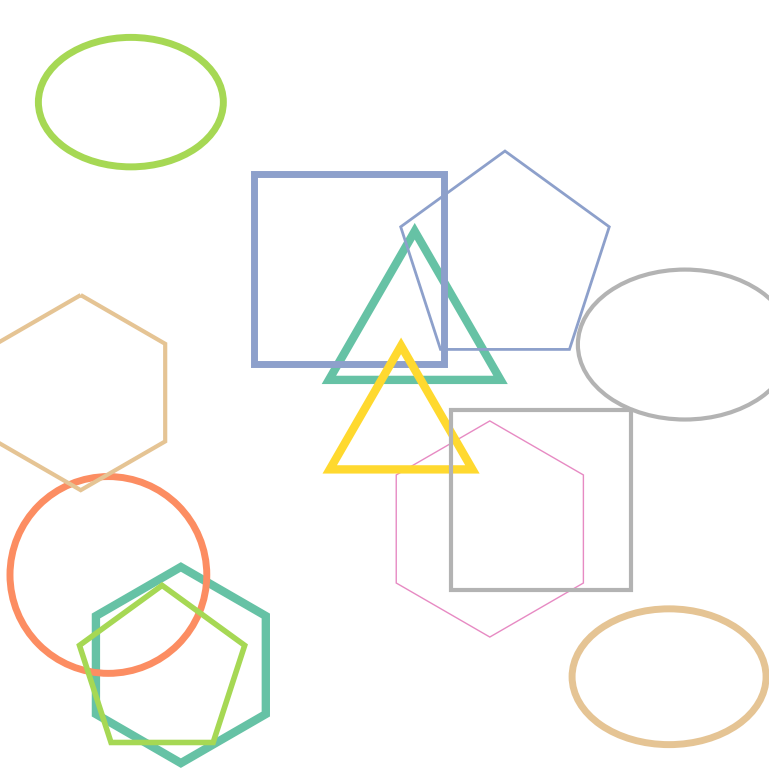[{"shape": "hexagon", "thickness": 3, "radius": 0.64, "center": [0.235, 0.136]}, {"shape": "triangle", "thickness": 3, "radius": 0.64, "center": [0.539, 0.571]}, {"shape": "circle", "thickness": 2.5, "radius": 0.64, "center": [0.141, 0.253]}, {"shape": "square", "thickness": 2.5, "radius": 0.62, "center": [0.453, 0.651]}, {"shape": "pentagon", "thickness": 1, "radius": 0.71, "center": [0.656, 0.661]}, {"shape": "hexagon", "thickness": 0.5, "radius": 0.7, "center": [0.636, 0.313]}, {"shape": "pentagon", "thickness": 2, "radius": 0.56, "center": [0.211, 0.127]}, {"shape": "oval", "thickness": 2.5, "radius": 0.6, "center": [0.17, 0.867]}, {"shape": "triangle", "thickness": 3, "radius": 0.53, "center": [0.521, 0.444]}, {"shape": "oval", "thickness": 2.5, "radius": 0.63, "center": [0.869, 0.121]}, {"shape": "hexagon", "thickness": 1.5, "radius": 0.63, "center": [0.105, 0.49]}, {"shape": "square", "thickness": 1.5, "radius": 0.58, "center": [0.703, 0.351]}, {"shape": "oval", "thickness": 1.5, "radius": 0.7, "center": [0.89, 0.553]}]